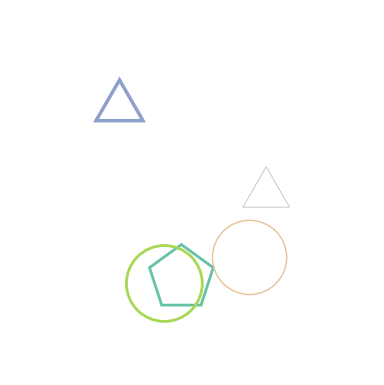[{"shape": "pentagon", "thickness": 2, "radius": 0.43, "center": [0.471, 0.278]}, {"shape": "triangle", "thickness": 2.5, "radius": 0.35, "center": [0.31, 0.722]}, {"shape": "circle", "thickness": 2, "radius": 0.49, "center": [0.427, 0.264]}, {"shape": "circle", "thickness": 1, "radius": 0.48, "center": [0.648, 0.331]}, {"shape": "triangle", "thickness": 0.5, "radius": 0.35, "center": [0.692, 0.497]}]